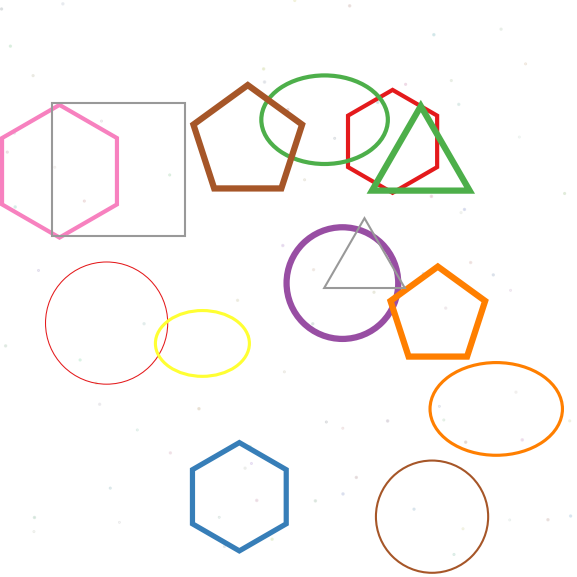[{"shape": "circle", "thickness": 0.5, "radius": 0.53, "center": [0.185, 0.44]}, {"shape": "hexagon", "thickness": 2, "radius": 0.45, "center": [0.68, 0.754]}, {"shape": "hexagon", "thickness": 2.5, "radius": 0.47, "center": [0.414, 0.139]}, {"shape": "triangle", "thickness": 3, "radius": 0.49, "center": [0.729, 0.718]}, {"shape": "oval", "thickness": 2, "radius": 0.55, "center": [0.562, 0.792]}, {"shape": "circle", "thickness": 3, "radius": 0.48, "center": [0.593, 0.509]}, {"shape": "oval", "thickness": 1.5, "radius": 0.57, "center": [0.859, 0.291]}, {"shape": "pentagon", "thickness": 3, "radius": 0.43, "center": [0.758, 0.451]}, {"shape": "oval", "thickness": 1.5, "radius": 0.41, "center": [0.35, 0.404]}, {"shape": "pentagon", "thickness": 3, "radius": 0.49, "center": [0.429, 0.753]}, {"shape": "circle", "thickness": 1, "radius": 0.49, "center": [0.748, 0.104]}, {"shape": "hexagon", "thickness": 2, "radius": 0.57, "center": [0.103, 0.703]}, {"shape": "triangle", "thickness": 1, "radius": 0.4, "center": [0.631, 0.541]}, {"shape": "square", "thickness": 1, "radius": 0.57, "center": [0.205, 0.706]}]